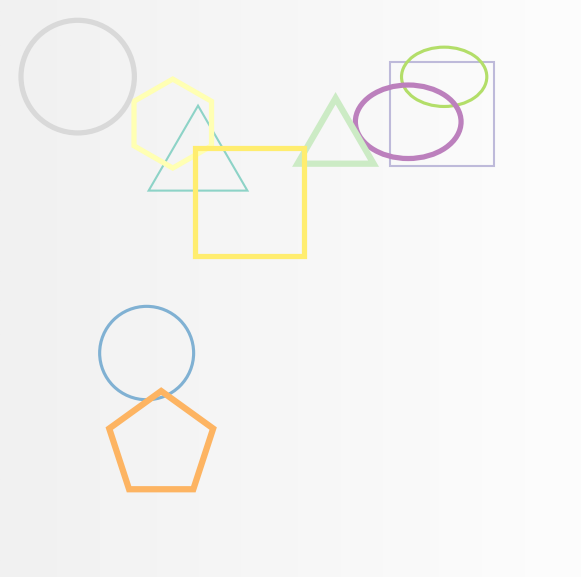[{"shape": "triangle", "thickness": 1, "radius": 0.49, "center": [0.341, 0.718]}, {"shape": "hexagon", "thickness": 2.5, "radius": 0.39, "center": [0.297, 0.785]}, {"shape": "square", "thickness": 1, "radius": 0.45, "center": [0.761, 0.802]}, {"shape": "circle", "thickness": 1.5, "radius": 0.4, "center": [0.252, 0.388]}, {"shape": "pentagon", "thickness": 3, "radius": 0.47, "center": [0.277, 0.228]}, {"shape": "oval", "thickness": 1.5, "radius": 0.37, "center": [0.764, 0.866]}, {"shape": "circle", "thickness": 2.5, "radius": 0.49, "center": [0.134, 0.866]}, {"shape": "oval", "thickness": 2.5, "radius": 0.45, "center": [0.702, 0.788]}, {"shape": "triangle", "thickness": 3, "radius": 0.38, "center": [0.577, 0.753]}, {"shape": "square", "thickness": 2.5, "radius": 0.47, "center": [0.429, 0.649]}]